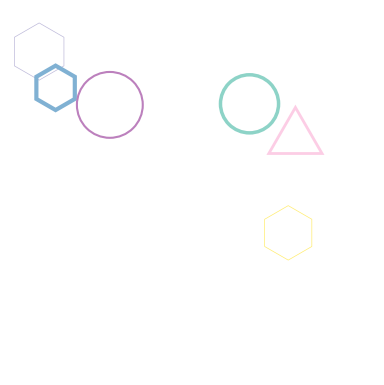[{"shape": "circle", "thickness": 2.5, "radius": 0.38, "center": [0.648, 0.73]}, {"shape": "hexagon", "thickness": 0.5, "radius": 0.37, "center": [0.102, 0.866]}, {"shape": "hexagon", "thickness": 3, "radius": 0.29, "center": [0.144, 0.772]}, {"shape": "triangle", "thickness": 2, "radius": 0.4, "center": [0.767, 0.641]}, {"shape": "circle", "thickness": 1.5, "radius": 0.43, "center": [0.285, 0.728]}, {"shape": "hexagon", "thickness": 0.5, "radius": 0.35, "center": [0.749, 0.395]}]